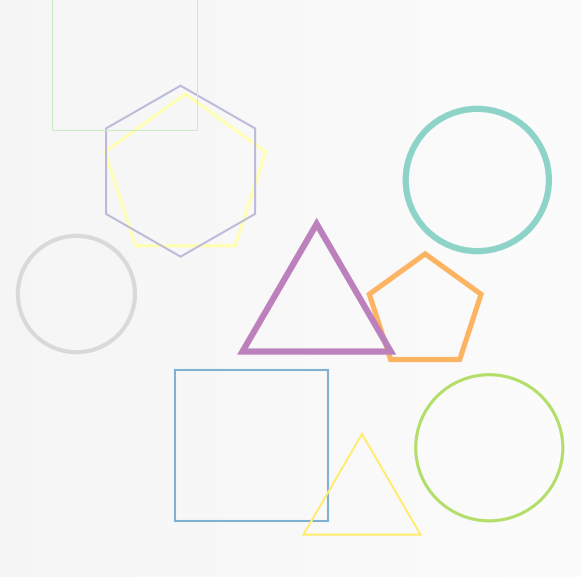[{"shape": "circle", "thickness": 3, "radius": 0.62, "center": [0.821, 0.687]}, {"shape": "pentagon", "thickness": 1.5, "radius": 0.73, "center": [0.319, 0.691]}, {"shape": "hexagon", "thickness": 1, "radius": 0.74, "center": [0.311, 0.703]}, {"shape": "square", "thickness": 1, "radius": 0.65, "center": [0.433, 0.228]}, {"shape": "pentagon", "thickness": 2.5, "radius": 0.51, "center": [0.731, 0.458]}, {"shape": "circle", "thickness": 1.5, "radius": 0.63, "center": [0.842, 0.224]}, {"shape": "circle", "thickness": 2, "radius": 0.5, "center": [0.131, 0.49]}, {"shape": "triangle", "thickness": 3, "radius": 0.74, "center": [0.545, 0.464]}, {"shape": "square", "thickness": 0.5, "radius": 0.63, "center": [0.214, 0.899]}, {"shape": "triangle", "thickness": 1, "radius": 0.58, "center": [0.623, 0.131]}]